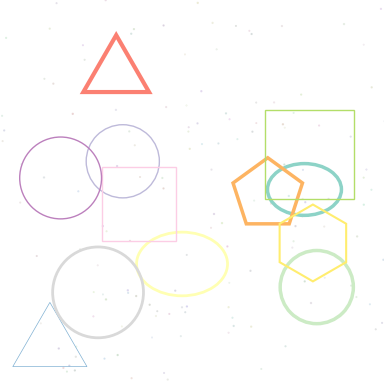[{"shape": "oval", "thickness": 2.5, "radius": 0.48, "center": [0.791, 0.508]}, {"shape": "oval", "thickness": 2, "radius": 0.59, "center": [0.473, 0.314]}, {"shape": "circle", "thickness": 1, "radius": 0.48, "center": [0.319, 0.581]}, {"shape": "triangle", "thickness": 3, "radius": 0.49, "center": [0.302, 0.81]}, {"shape": "triangle", "thickness": 0.5, "radius": 0.56, "center": [0.13, 0.103]}, {"shape": "pentagon", "thickness": 2.5, "radius": 0.47, "center": [0.695, 0.495]}, {"shape": "square", "thickness": 1, "radius": 0.58, "center": [0.804, 0.599]}, {"shape": "square", "thickness": 1, "radius": 0.48, "center": [0.361, 0.471]}, {"shape": "circle", "thickness": 2, "radius": 0.59, "center": [0.255, 0.241]}, {"shape": "circle", "thickness": 1, "radius": 0.53, "center": [0.157, 0.538]}, {"shape": "circle", "thickness": 2.5, "radius": 0.48, "center": [0.823, 0.254]}, {"shape": "hexagon", "thickness": 1.5, "radius": 0.5, "center": [0.813, 0.369]}]